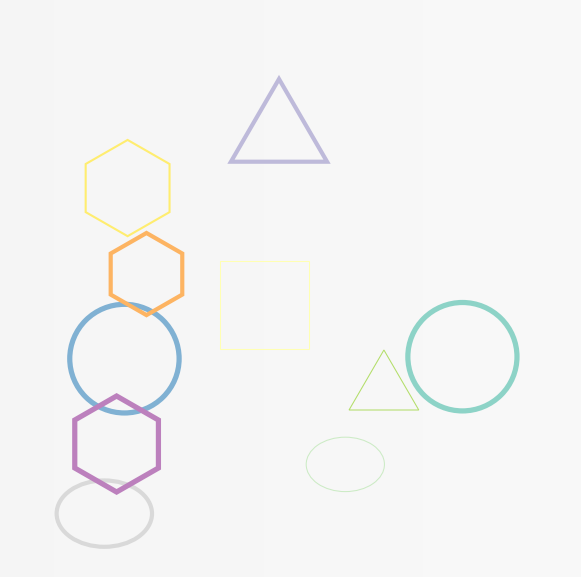[{"shape": "circle", "thickness": 2.5, "radius": 0.47, "center": [0.796, 0.381]}, {"shape": "square", "thickness": 0.5, "radius": 0.38, "center": [0.455, 0.471]}, {"shape": "triangle", "thickness": 2, "radius": 0.48, "center": [0.48, 0.767]}, {"shape": "circle", "thickness": 2.5, "radius": 0.47, "center": [0.214, 0.378]}, {"shape": "hexagon", "thickness": 2, "radius": 0.36, "center": [0.252, 0.525]}, {"shape": "triangle", "thickness": 0.5, "radius": 0.35, "center": [0.66, 0.324]}, {"shape": "oval", "thickness": 2, "radius": 0.41, "center": [0.179, 0.11]}, {"shape": "hexagon", "thickness": 2.5, "radius": 0.42, "center": [0.201, 0.23]}, {"shape": "oval", "thickness": 0.5, "radius": 0.34, "center": [0.594, 0.195]}, {"shape": "hexagon", "thickness": 1, "radius": 0.42, "center": [0.22, 0.673]}]